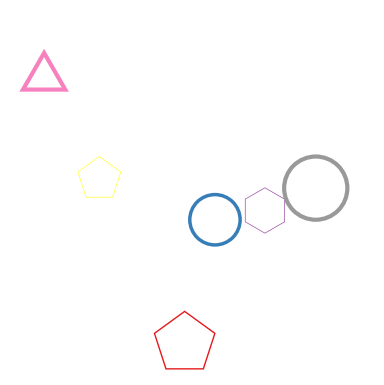[{"shape": "pentagon", "thickness": 1, "radius": 0.41, "center": [0.48, 0.109]}, {"shape": "circle", "thickness": 2.5, "radius": 0.33, "center": [0.558, 0.429]}, {"shape": "hexagon", "thickness": 0.5, "radius": 0.29, "center": [0.688, 0.453]}, {"shape": "pentagon", "thickness": 0.5, "radius": 0.29, "center": [0.258, 0.535]}, {"shape": "triangle", "thickness": 3, "radius": 0.32, "center": [0.115, 0.799]}, {"shape": "circle", "thickness": 3, "radius": 0.41, "center": [0.82, 0.511]}]